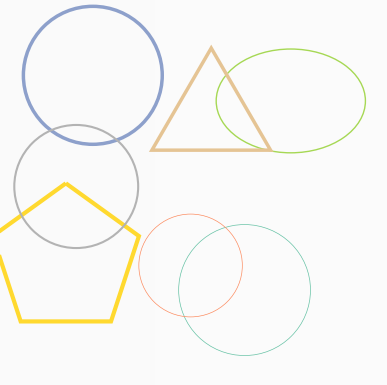[{"shape": "circle", "thickness": 0.5, "radius": 0.85, "center": [0.631, 0.247]}, {"shape": "circle", "thickness": 0.5, "radius": 0.67, "center": [0.492, 0.31]}, {"shape": "circle", "thickness": 2.5, "radius": 0.9, "center": [0.24, 0.804]}, {"shape": "oval", "thickness": 1, "radius": 0.96, "center": [0.75, 0.738]}, {"shape": "pentagon", "thickness": 3, "radius": 0.99, "center": [0.17, 0.326]}, {"shape": "triangle", "thickness": 2.5, "radius": 0.88, "center": [0.545, 0.698]}, {"shape": "circle", "thickness": 1.5, "radius": 0.8, "center": [0.197, 0.516]}]